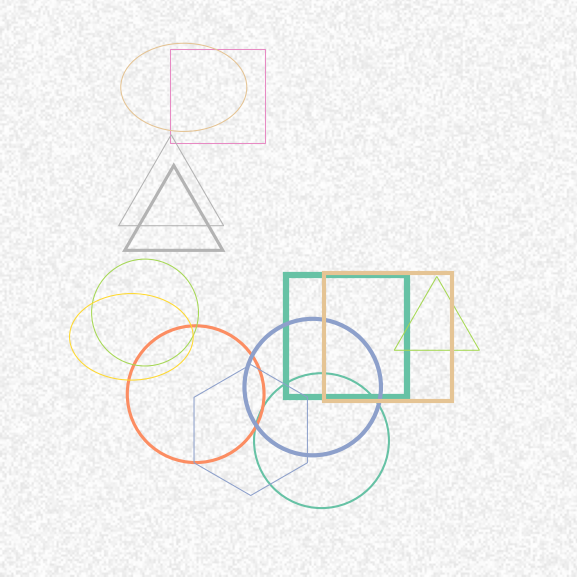[{"shape": "square", "thickness": 3, "radius": 0.52, "center": [0.6, 0.417]}, {"shape": "circle", "thickness": 1, "radius": 0.58, "center": [0.557, 0.236]}, {"shape": "circle", "thickness": 1.5, "radius": 0.59, "center": [0.339, 0.317]}, {"shape": "hexagon", "thickness": 0.5, "radius": 0.57, "center": [0.434, 0.254]}, {"shape": "circle", "thickness": 2, "radius": 0.59, "center": [0.542, 0.329]}, {"shape": "square", "thickness": 0.5, "radius": 0.41, "center": [0.376, 0.833]}, {"shape": "circle", "thickness": 0.5, "radius": 0.46, "center": [0.251, 0.458]}, {"shape": "triangle", "thickness": 0.5, "radius": 0.43, "center": [0.756, 0.435]}, {"shape": "oval", "thickness": 0.5, "radius": 0.54, "center": [0.227, 0.416]}, {"shape": "oval", "thickness": 0.5, "radius": 0.55, "center": [0.318, 0.848]}, {"shape": "square", "thickness": 2, "radius": 0.56, "center": [0.672, 0.415]}, {"shape": "triangle", "thickness": 0.5, "radius": 0.53, "center": [0.296, 0.661]}, {"shape": "triangle", "thickness": 1.5, "radius": 0.49, "center": [0.301, 0.615]}]